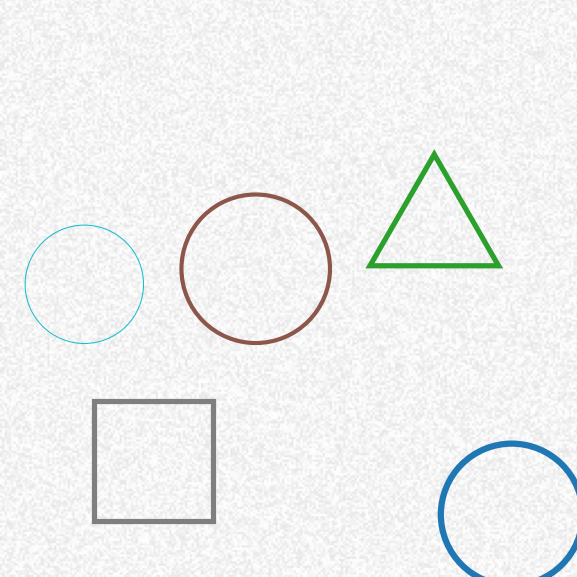[{"shape": "circle", "thickness": 3, "radius": 0.61, "center": [0.886, 0.108]}, {"shape": "triangle", "thickness": 2.5, "radius": 0.64, "center": [0.752, 0.603]}, {"shape": "circle", "thickness": 2, "radius": 0.64, "center": [0.443, 0.534]}, {"shape": "square", "thickness": 2.5, "radius": 0.52, "center": [0.266, 0.201]}, {"shape": "circle", "thickness": 0.5, "radius": 0.51, "center": [0.146, 0.507]}]